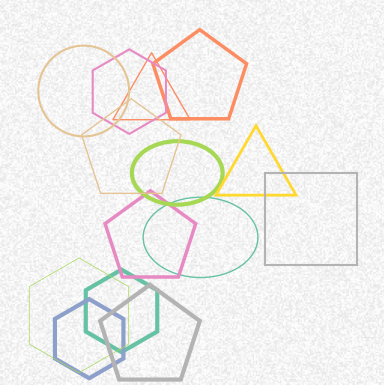[{"shape": "hexagon", "thickness": 3, "radius": 0.54, "center": [0.316, 0.193]}, {"shape": "oval", "thickness": 1, "radius": 0.75, "center": [0.521, 0.383]}, {"shape": "pentagon", "thickness": 2.5, "radius": 0.64, "center": [0.519, 0.795]}, {"shape": "triangle", "thickness": 1, "radius": 0.58, "center": [0.394, 0.747]}, {"shape": "hexagon", "thickness": 3, "radius": 0.51, "center": [0.232, 0.12]}, {"shape": "hexagon", "thickness": 1.5, "radius": 0.55, "center": [0.336, 0.762]}, {"shape": "pentagon", "thickness": 2.5, "radius": 0.62, "center": [0.391, 0.381]}, {"shape": "oval", "thickness": 3, "radius": 0.59, "center": [0.46, 0.551]}, {"shape": "hexagon", "thickness": 0.5, "radius": 0.75, "center": [0.205, 0.181]}, {"shape": "triangle", "thickness": 2, "radius": 0.6, "center": [0.665, 0.553]}, {"shape": "circle", "thickness": 1.5, "radius": 0.59, "center": [0.217, 0.764]}, {"shape": "pentagon", "thickness": 1, "radius": 0.68, "center": [0.341, 0.608]}, {"shape": "square", "thickness": 1.5, "radius": 0.6, "center": [0.807, 0.43]}, {"shape": "pentagon", "thickness": 3, "radius": 0.68, "center": [0.389, 0.124]}]